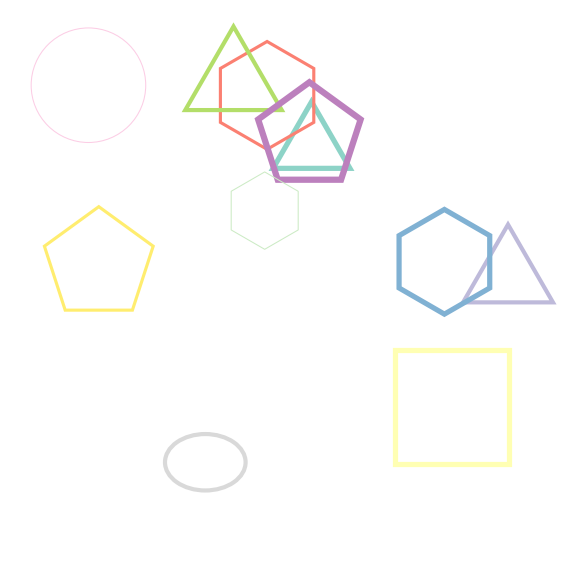[{"shape": "triangle", "thickness": 2.5, "radius": 0.38, "center": [0.539, 0.746]}, {"shape": "square", "thickness": 2.5, "radius": 0.5, "center": [0.782, 0.295]}, {"shape": "triangle", "thickness": 2, "radius": 0.45, "center": [0.88, 0.52]}, {"shape": "hexagon", "thickness": 1.5, "radius": 0.47, "center": [0.462, 0.834]}, {"shape": "hexagon", "thickness": 2.5, "radius": 0.45, "center": [0.77, 0.546]}, {"shape": "triangle", "thickness": 2, "radius": 0.48, "center": [0.404, 0.857]}, {"shape": "circle", "thickness": 0.5, "radius": 0.5, "center": [0.153, 0.852]}, {"shape": "oval", "thickness": 2, "radius": 0.35, "center": [0.355, 0.199]}, {"shape": "pentagon", "thickness": 3, "radius": 0.47, "center": [0.536, 0.763]}, {"shape": "hexagon", "thickness": 0.5, "radius": 0.33, "center": [0.458, 0.634]}, {"shape": "pentagon", "thickness": 1.5, "radius": 0.5, "center": [0.171, 0.542]}]